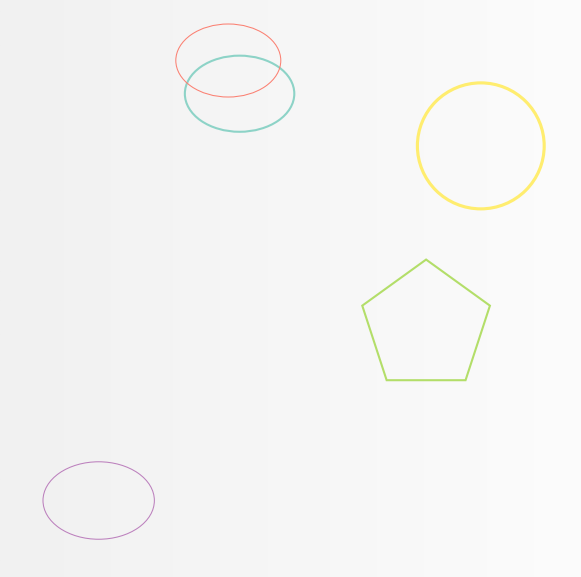[{"shape": "oval", "thickness": 1, "radius": 0.47, "center": [0.412, 0.837]}, {"shape": "oval", "thickness": 0.5, "radius": 0.45, "center": [0.393, 0.894]}, {"shape": "pentagon", "thickness": 1, "radius": 0.58, "center": [0.733, 0.434]}, {"shape": "oval", "thickness": 0.5, "radius": 0.48, "center": [0.17, 0.132]}, {"shape": "circle", "thickness": 1.5, "radius": 0.55, "center": [0.827, 0.747]}]